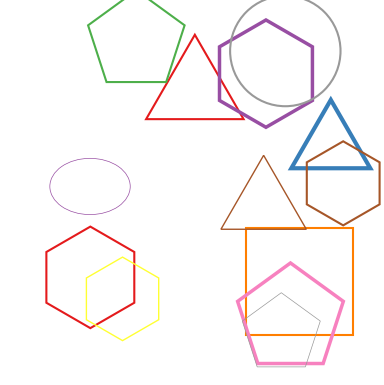[{"shape": "hexagon", "thickness": 1.5, "radius": 0.66, "center": [0.235, 0.28]}, {"shape": "triangle", "thickness": 1.5, "radius": 0.73, "center": [0.506, 0.764]}, {"shape": "triangle", "thickness": 3, "radius": 0.59, "center": [0.859, 0.622]}, {"shape": "pentagon", "thickness": 1.5, "radius": 0.66, "center": [0.354, 0.894]}, {"shape": "hexagon", "thickness": 2.5, "radius": 0.7, "center": [0.691, 0.809]}, {"shape": "oval", "thickness": 0.5, "radius": 0.52, "center": [0.234, 0.516]}, {"shape": "square", "thickness": 1.5, "radius": 0.7, "center": [0.778, 0.268]}, {"shape": "hexagon", "thickness": 1, "radius": 0.54, "center": [0.318, 0.224]}, {"shape": "triangle", "thickness": 1, "radius": 0.64, "center": [0.685, 0.469]}, {"shape": "hexagon", "thickness": 1.5, "radius": 0.55, "center": [0.891, 0.524]}, {"shape": "pentagon", "thickness": 2.5, "radius": 0.72, "center": [0.754, 0.173]}, {"shape": "pentagon", "thickness": 0.5, "radius": 0.53, "center": [0.731, 0.133]}, {"shape": "circle", "thickness": 1.5, "radius": 0.72, "center": [0.741, 0.867]}]